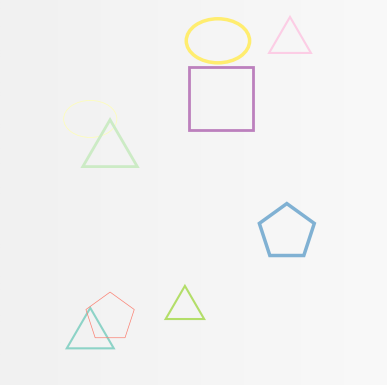[{"shape": "triangle", "thickness": 1.5, "radius": 0.35, "center": [0.233, 0.13]}, {"shape": "oval", "thickness": 0.5, "radius": 0.34, "center": [0.233, 0.691]}, {"shape": "pentagon", "thickness": 0.5, "radius": 0.33, "center": [0.284, 0.176]}, {"shape": "pentagon", "thickness": 2.5, "radius": 0.37, "center": [0.74, 0.397]}, {"shape": "triangle", "thickness": 1.5, "radius": 0.29, "center": [0.477, 0.2]}, {"shape": "triangle", "thickness": 1.5, "radius": 0.31, "center": [0.748, 0.894]}, {"shape": "square", "thickness": 2, "radius": 0.41, "center": [0.57, 0.745]}, {"shape": "triangle", "thickness": 2, "radius": 0.41, "center": [0.284, 0.608]}, {"shape": "oval", "thickness": 2.5, "radius": 0.41, "center": [0.562, 0.894]}]